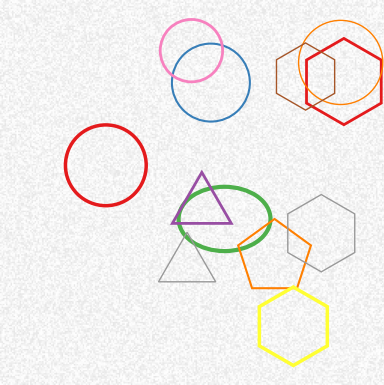[{"shape": "circle", "thickness": 2.5, "radius": 0.52, "center": [0.275, 0.571]}, {"shape": "hexagon", "thickness": 2, "radius": 0.56, "center": [0.893, 0.788]}, {"shape": "circle", "thickness": 1.5, "radius": 0.51, "center": [0.548, 0.785]}, {"shape": "oval", "thickness": 3, "radius": 0.6, "center": [0.583, 0.431]}, {"shape": "triangle", "thickness": 2, "radius": 0.44, "center": [0.524, 0.464]}, {"shape": "pentagon", "thickness": 1.5, "radius": 0.5, "center": [0.713, 0.332]}, {"shape": "circle", "thickness": 1, "radius": 0.55, "center": [0.885, 0.838]}, {"shape": "hexagon", "thickness": 2.5, "radius": 0.51, "center": [0.762, 0.153]}, {"shape": "hexagon", "thickness": 1, "radius": 0.44, "center": [0.794, 0.801]}, {"shape": "circle", "thickness": 2, "radius": 0.41, "center": [0.497, 0.868]}, {"shape": "hexagon", "thickness": 1, "radius": 0.5, "center": [0.834, 0.394]}, {"shape": "triangle", "thickness": 1, "radius": 0.43, "center": [0.486, 0.311]}]